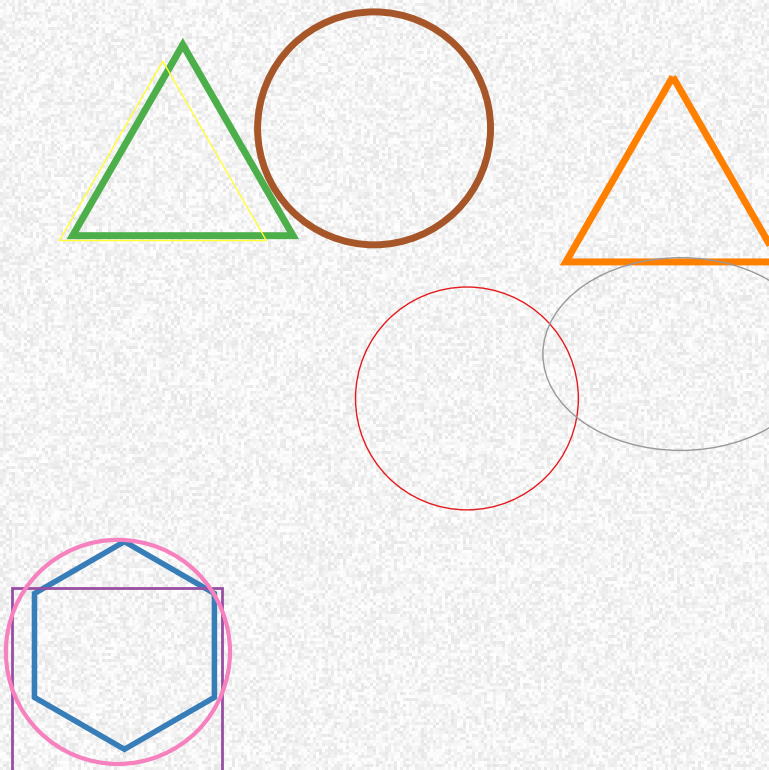[{"shape": "circle", "thickness": 0.5, "radius": 0.72, "center": [0.606, 0.483]}, {"shape": "hexagon", "thickness": 2, "radius": 0.67, "center": [0.162, 0.162]}, {"shape": "triangle", "thickness": 2.5, "radius": 0.83, "center": [0.237, 0.777]}, {"shape": "square", "thickness": 1, "radius": 0.68, "center": [0.152, 0.1]}, {"shape": "triangle", "thickness": 2.5, "radius": 0.8, "center": [0.874, 0.74]}, {"shape": "triangle", "thickness": 0.5, "radius": 0.78, "center": [0.211, 0.765]}, {"shape": "circle", "thickness": 2.5, "radius": 0.76, "center": [0.486, 0.833]}, {"shape": "circle", "thickness": 1.5, "radius": 0.73, "center": [0.153, 0.153]}, {"shape": "oval", "thickness": 0.5, "radius": 0.89, "center": [0.884, 0.54]}]